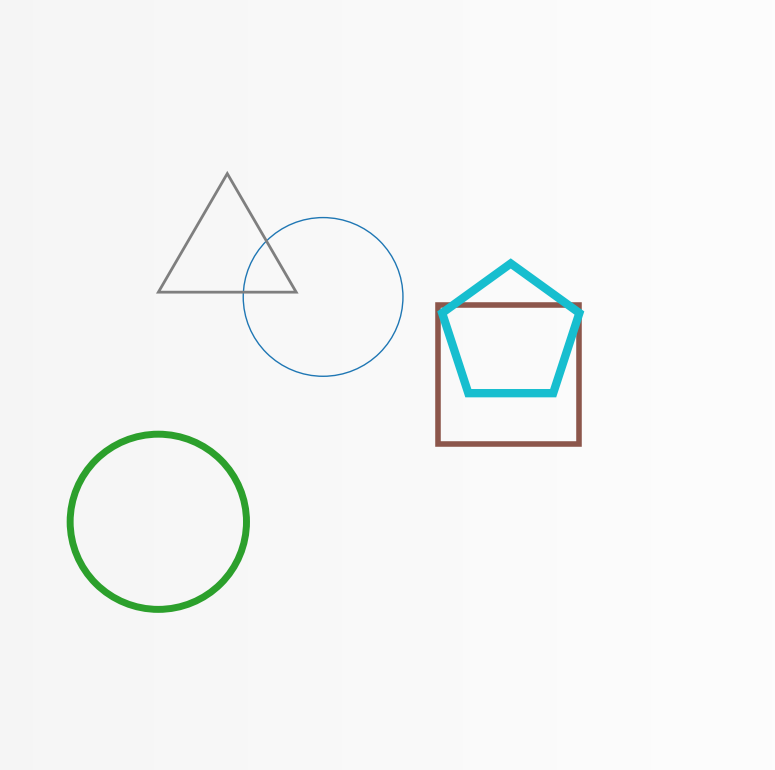[{"shape": "circle", "thickness": 0.5, "radius": 0.52, "center": [0.417, 0.614]}, {"shape": "circle", "thickness": 2.5, "radius": 0.57, "center": [0.204, 0.322]}, {"shape": "square", "thickness": 2, "radius": 0.45, "center": [0.656, 0.514]}, {"shape": "triangle", "thickness": 1, "radius": 0.51, "center": [0.293, 0.672]}, {"shape": "pentagon", "thickness": 3, "radius": 0.47, "center": [0.659, 0.565]}]